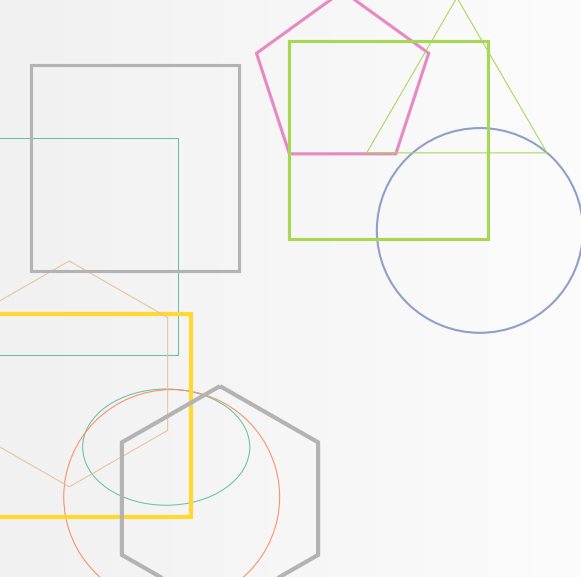[{"shape": "oval", "thickness": 0.5, "radius": 0.72, "center": [0.286, 0.225]}, {"shape": "square", "thickness": 0.5, "radius": 0.94, "center": [0.118, 0.572]}, {"shape": "circle", "thickness": 0.5, "radius": 0.93, "center": [0.295, 0.139]}, {"shape": "circle", "thickness": 1, "radius": 0.89, "center": [0.826, 0.6]}, {"shape": "pentagon", "thickness": 1.5, "radius": 0.78, "center": [0.589, 0.859]}, {"shape": "triangle", "thickness": 0.5, "radius": 0.9, "center": [0.786, 0.824]}, {"shape": "square", "thickness": 1.5, "radius": 0.85, "center": [0.669, 0.756]}, {"shape": "square", "thickness": 2, "radius": 0.88, "center": [0.153, 0.279]}, {"shape": "hexagon", "thickness": 0.5, "radius": 0.98, "center": [0.119, 0.352]}, {"shape": "hexagon", "thickness": 2, "radius": 0.97, "center": [0.378, 0.136]}, {"shape": "square", "thickness": 1.5, "radius": 0.89, "center": [0.232, 0.708]}]